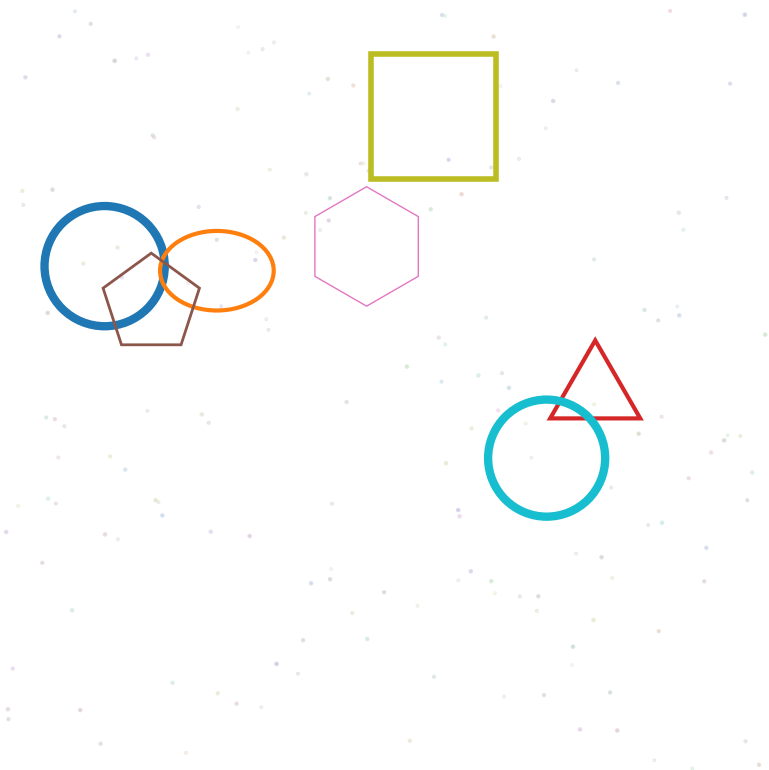[{"shape": "circle", "thickness": 3, "radius": 0.39, "center": [0.136, 0.654]}, {"shape": "oval", "thickness": 1.5, "radius": 0.37, "center": [0.282, 0.648]}, {"shape": "triangle", "thickness": 1.5, "radius": 0.34, "center": [0.773, 0.49]}, {"shape": "pentagon", "thickness": 1, "radius": 0.33, "center": [0.196, 0.605]}, {"shape": "hexagon", "thickness": 0.5, "radius": 0.39, "center": [0.476, 0.68]}, {"shape": "square", "thickness": 2, "radius": 0.41, "center": [0.563, 0.849]}, {"shape": "circle", "thickness": 3, "radius": 0.38, "center": [0.71, 0.405]}]